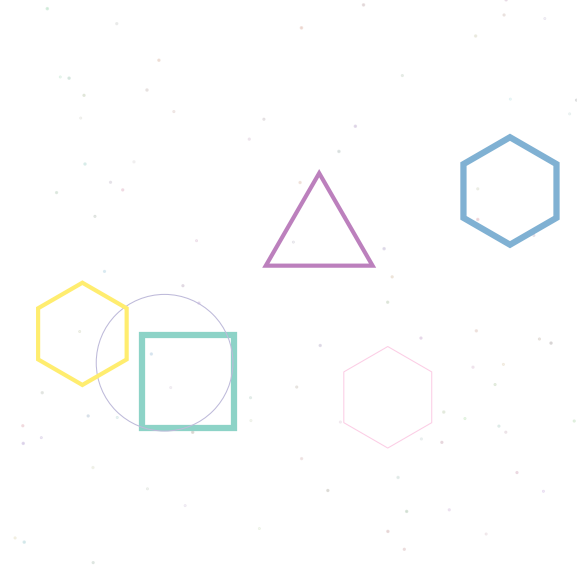[{"shape": "square", "thickness": 3, "radius": 0.4, "center": [0.326, 0.338]}, {"shape": "circle", "thickness": 0.5, "radius": 0.59, "center": [0.285, 0.371]}, {"shape": "hexagon", "thickness": 3, "radius": 0.47, "center": [0.883, 0.668]}, {"shape": "hexagon", "thickness": 0.5, "radius": 0.44, "center": [0.671, 0.311]}, {"shape": "triangle", "thickness": 2, "radius": 0.53, "center": [0.553, 0.592]}, {"shape": "hexagon", "thickness": 2, "radius": 0.44, "center": [0.143, 0.421]}]